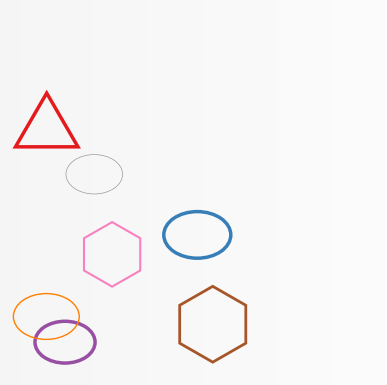[{"shape": "triangle", "thickness": 2.5, "radius": 0.47, "center": [0.121, 0.665]}, {"shape": "oval", "thickness": 2.5, "radius": 0.43, "center": [0.509, 0.39]}, {"shape": "oval", "thickness": 2.5, "radius": 0.39, "center": [0.168, 0.111]}, {"shape": "oval", "thickness": 1, "radius": 0.42, "center": [0.119, 0.178]}, {"shape": "hexagon", "thickness": 2, "radius": 0.49, "center": [0.549, 0.158]}, {"shape": "hexagon", "thickness": 1.5, "radius": 0.42, "center": [0.289, 0.339]}, {"shape": "oval", "thickness": 0.5, "radius": 0.37, "center": [0.243, 0.547]}]